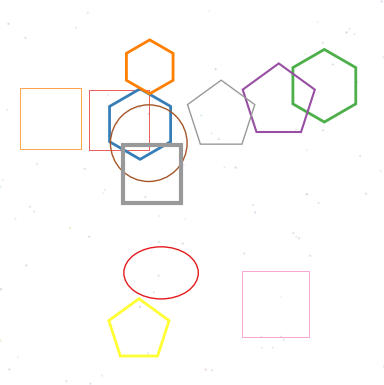[{"shape": "oval", "thickness": 1, "radius": 0.48, "center": [0.418, 0.291]}, {"shape": "square", "thickness": 0.5, "radius": 0.38, "center": [0.309, 0.688]}, {"shape": "hexagon", "thickness": 2, "radius": 0.46, "center": [0.364, 0.678]}, {"shape": "hexagon", "thickness": 2, "radius": 0.47, "center": [0.842, 0.777]}, {"shape": "pentagon", "thickness": 1.5, "radius": 0.49, "center": [0.724, 0.737]}, {"shape": "hexagon", "thickness": 2, "radius": 0.35, "center": [0.389, 0.826]}, {"shape": "square", "thickness": 0.5, "radius": 0.4, "center": [0.131, 0.693]}, {"shape": "pentagon", "thickness": 2, "radius": 0.41, "center": [0.361, 0.142]}, {"shape": "circle", "thickness": 1, "radius": 0.5, "center": [0.386, 0.628]}, {"shape": "square", "thickness": 0.5, "radius": 0.43, "center": [0.716, 0.21]}, {"shape": "square", "thickness": 3, "radius": 0.37, "center": [0.395, 0.548]}, {"shape": "pentagon", "thickness": 1, "radius": 0.46, "center": [0.574, 0.7]}]